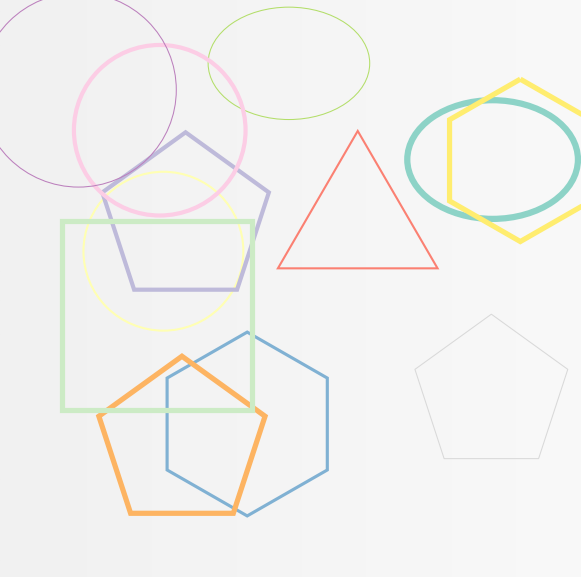[{"shape": "oval", "thickness": 3, "radius": 0.73, "center": [0.848, 0.723]}, {"shape": "circle", "thickness": 1, "radius": 0.69, "center": [0.281, 0.564]}, {"shape": "pentagon", "thickness": 2, "radius": 0.75, "center": [0.319, 0.619]}, {"shape": "triangle", "thickness": 1, "radius": 0.79, "center": [0.615, 0.614]}, {"shape": "hexagon", "thickness": 1.5, "radius": 0.8, "center": [0.425, 0.265]}, {"shape": "pentagon", "thickness": 2.5, "radius": 0.75, "center": [0.313, 0.232]}, {"shape": "oval", "thickness": 0.5, "radius": 0.7, "center": [0.497, 0.889]}, {"shape": "circle", "thickness": 2, "radius": 0.74, "center": [0.275, 0.774]}, {"shape": "pentagon", "thickness": 0.5, "radius": 0.69, "center": [0.845, 0.317]}, {"shape": "circle", "thickness": 0.5, "radius": 0.84, "center": [0.135, 0.843]}, {"shape": "square", "thickness": 2.5, "radius": 0.82, "center": [0.27, 0.453]}, {"shape": "hexagon", "thickness": 2.5, "radius": 0.7, "center": [0.895, 0.721]}]